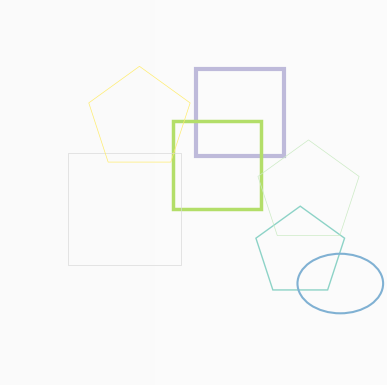[{"shape": "pentagon", "thickness": 1, "radius": 0.6, "center": [0.775, 0.344]}, {"shape": "square", "thickness": 3, "radius": 0.57, "center": [0.62, 0.708]}, {"shape": "oval", "thickness": 1.5, "radius": 0.55, "center": [0.878, 0.264]}, {"shape": "square", "thickness": 2.5, "radius": 0.57, "center": [0.56, 0.571]}, {"shape": "square", "thickness": 0.5, "radius": 0.73, "center": [0.322, 0.457]}, {"shape": "pentagon", "thickness": 0.5, "radius": 0.69, "center": [0.796, 0.499]}, {"shape": "pentagon", "thickness": 0.5, "radius": 0.69, "center": [0.36, 0.69]}]